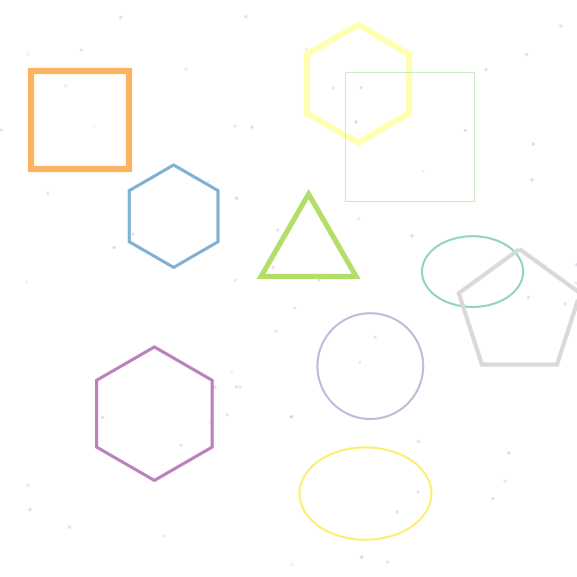[{"shape": "oval", "thickness": 1, "radius": 0.44, "center": [0.818, 0.529]}, {"shape": "hexagon", "thickness": 3, "radius": 0.51, "center": [0.62, 0.854]}, {"shape": "circle", "thickness": 1, "radius": 0.46, "center": [0.641, 0.365]}, {"shape": "hexagon", "thickness": 1.5, "radius": 0.44, "center": [0.301, 0.625]}, {"shape": "square", "thickness": 3, "radius": 0.42, "center": [0.138, 0.791]}, {"shape": "triangle", "thickness": 2.5, "radius": 0.48, "center": [0.534, 0.568]}, {"shape": "pentagon", "thickness": 2, "radius": 0.55, "center": [0.9, 0.457]}, {"shape": "hexagon", "thickness": 1.5, "radius": 0.58, "center": [0.267, 0.283]}, {"shape": "square", "thickness": 0.5, "radius": 0.56, "center": [0.708, 0.762]}, {"shape": "oval", "thickness": 1, "radius": 0.57, "center": [0.633, 0.144]}]